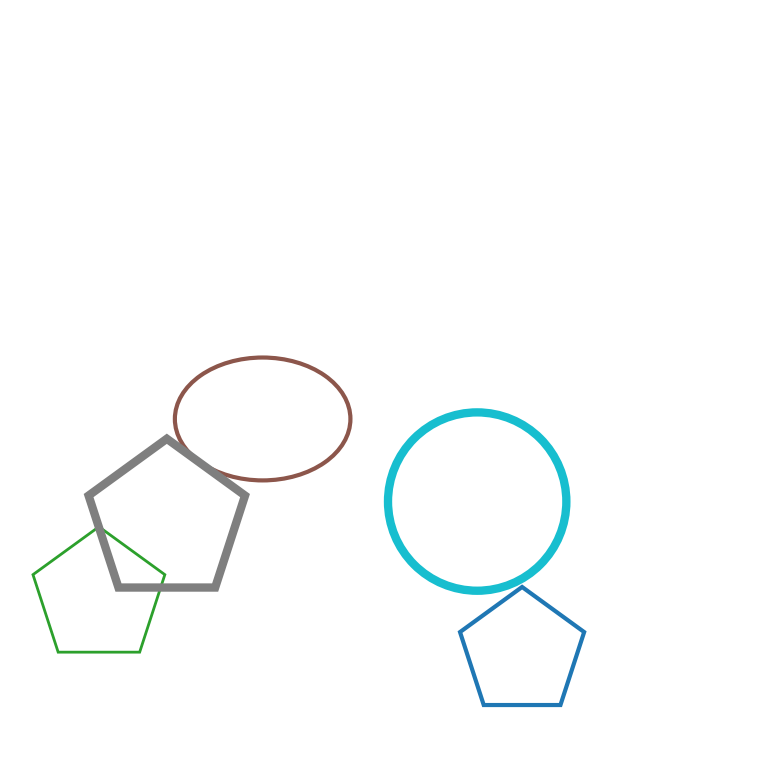[{"shape": "pentagon", "thickness": 1.5, "radius": 0.42, "center": [0.678, 0.153]}, {"shape": "pentagon", "thickness": 1, "radius": 0.45, "center": [0.128, 0.226]}, {"shape": "oval", "thickness": 1.5, "radius": 0.57, "center": [0.341, 0.456]}, {"shape": "pentagon", "thickness": 3, "radius": 0.53, "center": [0.217, 0.323]}, {"shape": "circle", "thickness": 3, "radius": 0.58, "center": [0.62, 0.349]}]